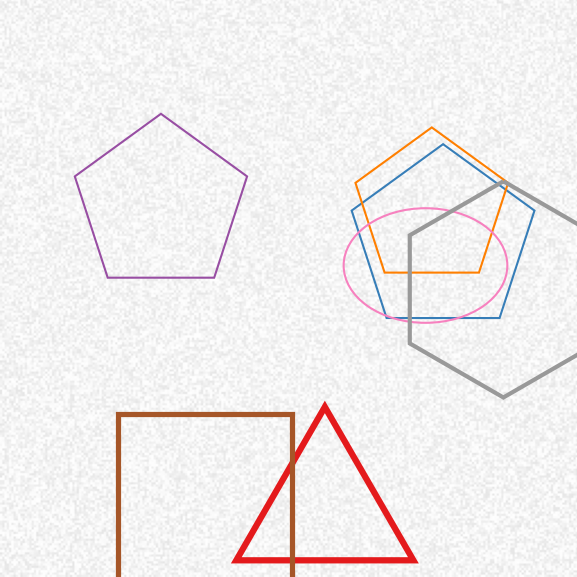[{"shape": "triangle", "thickness": 3, "radius": 0.89, "center": [0.562, 0.117]}, {"shape": "pentagon", "thickness": 1, "radius": 0.83, "center": [0.767, 0.583]}, {"shape": "pentagon", "thickness": 1, "radius": 0.78, "center": [0.279, 0.645]}, {"shape": "pentagon", "thickness": 1, "radius": 0.69, "center": [0.748, 0.64]}, {"shape": "square", "thickness": 2.5, "radius": 0.76, "center": [0.355, 0.131]}, {"shape": "oval", "thickness": 1, "radius": 0.71, "center": [0.737, 0.539]}, {"shape": "hexagon", "thickness": 2, "radius": 0.94, "center": [0.872, 0.498]}]